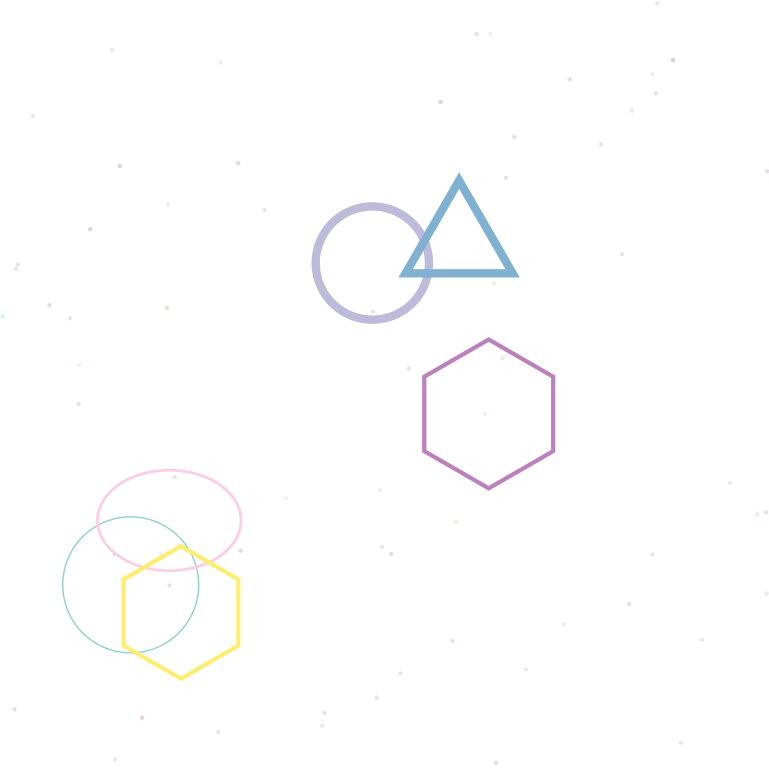[{"shape": "circle", "thickness": 0.5, "radius": 0.44, "center": [0.17, 0.24]}, {"shape": "circle", "thickness": 3, "radius": 0.37, "center": [0.484, 0.658]}, {"shape": "triangle", "thickness": 3, "radius": 0.4, "center": [0.596, 0.685]}, {"shape": "oval", "thickness": 1, "radius": 0.47, "center": [0.22, 0.324]}, {"shape": "hexagon", "thickness": 1.5, "radius": 0.48, "center": [0.635, 0.462]}, {"shape": "hexagon", "thickness": 1.5, "radius": 0.43, "center": [0.235, 0.205]}]